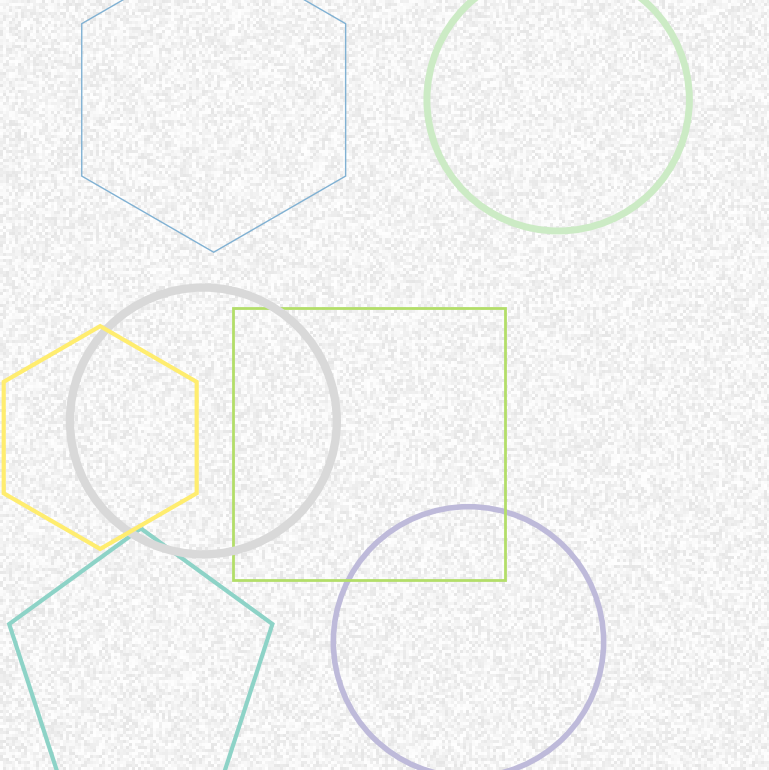[{"shape": "pentagon", "thickness": 1.5, "radius": 0.9, "center": [0.183, 0.134]}, {"shape": "circle", "thickness": 2, "radius": 0.88, "center": [0.608, 0.166]}, {"shape": "hexagon", "thickness": 0.5, "radius": 0.99, "center": [0.278, 0.87]}, {"shape": "square", "thickness": 1, "radius": 0.88, "center": [0.479, 0.424]}, {"shape": "circle", "thickness": 3, "radius": 0.87, "center": [0.264, 0.453]}, {"shape": "circle", "thickness": 2.5, "radius": 0.85, "center": [0.725, 0.87]}, {"shape": "hexagon", "thickness": 1.5, "radius": 0.72, "center": [0.13, 0.432]}]